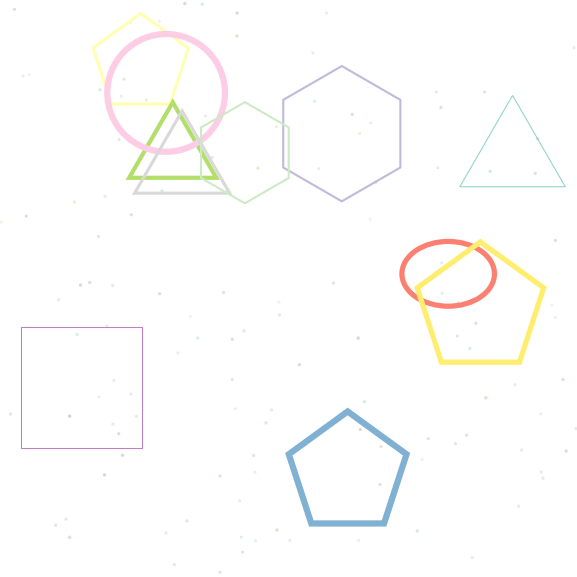[{"shape": "triangle", "thickness": 0.5, "radius": 0.53, "center": [0.888, 0.728]}, {"shape": "pentagon", "thickness": 1.5, "radius": 0.43, "center": [0.244, 0.889]}, {"shape": "hexagon", "thickness": 1, "radius": 0.59, "center": [0.592, 0.768]}, {"shape": "oval", "thickness": 2.5, "radius": 0.4, "center": [0.776, 0.525]}, {"shape": "pentagon", "thickness": 3, "radius": 0.54, "center": [0.602, 0.179]}, {"shape": "triangle", "thickness": 2, "radius": 0.44, "center": [0.299, 0.735]}, {"shape": "circle", "thickness": 3, "radius": 0.51, "center": [0.288, 0.838]}, {"shape": "triangle", "thickness": 1.5, "radius": 0.48, "center": [0.315, 0.712]}, {"shape": "square", "thickness": 0.5, "radius": 0.52, "center": [0.141, 0.328]}, {"shape": "hexagon", "thickness": 1, "radius": 0.44, "center": [0.424, 0.735]}, {"shape": "pentagon", "thickness": 2.5, "radius": 0.58, "center": [0.832, 0.465]}]